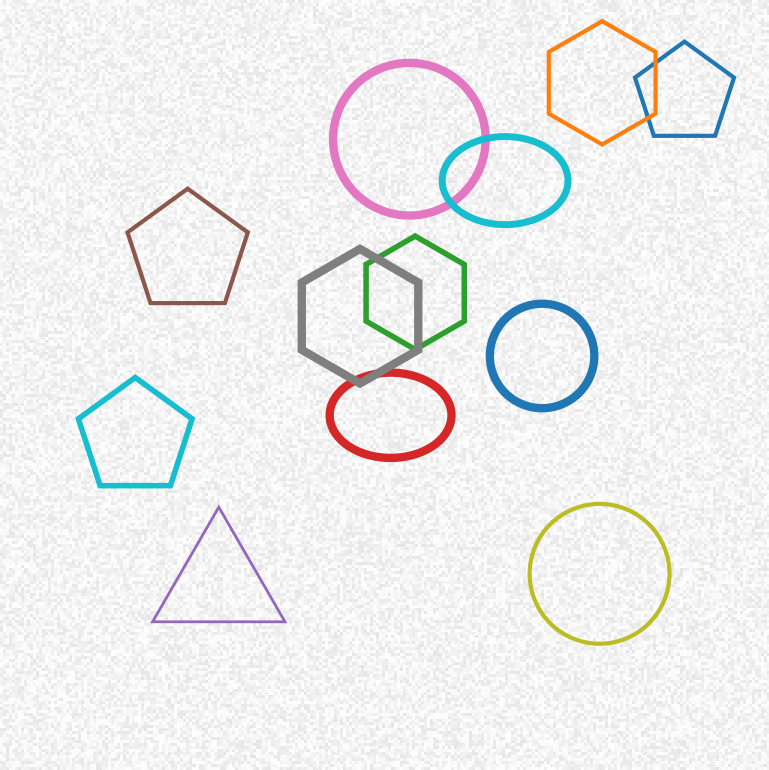[{"shape": "circle", "thickness": 3, "radius": 0.34, "center": [0.704, 0.538]}, {"shape": "pentagon", "thickness": 1.5, "radius": 0.34, "center": [0.889, 0.878]}, {"shape": "hexagon", "thickness": 1.5, "radius": 0.4, "center": [0.782, 0.892]}, {"shape": "hexagon", "thickness": 2, "radius": 0.37, "center": [0.539, 0.62]}, {"shape": "oval", "thickness": 3, "radius": 0.4, "center": [0.507, 0.461]}, {"shape": "triangle", "thickness": 1, "radius": 0.5, "center": [0.284, 0.242]}, {"shape": "pentagon", "thickness": 1.5, "radius": 0.41, "center": [0.244, 0.673]}, {"shape": "circle", "thickness": 3, "radius": 0.5, "center": [0.532, 0.819]}, {"shape": "hexagon", "thickness": 3, "radius": 0.44, "center": [0.468, 0.589]}, {"shape": "circle", "thickness": 1.5, "radius": 0.45, "center": [0.779, 0.255]}, {"shape": "oval", "thickness": 2.5, "radius": 0.41, "center": [0.656, 0.765]}, {"shape": "pentagon", "thickness": 2, "radius": 0.39, "center": [0.176, 0.432]}]